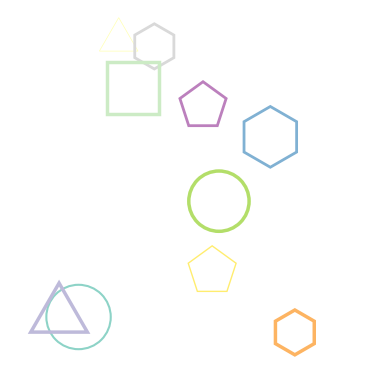[{"shape": "circle", "thickness": 1.5, "radius": 0.42, "center": [0.204, 0.177]}, {"shape": "triangle", "thickness": 0.5, "radius": 0.29, "center": [0.308, 0.896]}, {"shape": "triangle", "thickness": 2.5, "radius": 0.42, "center": [0.153, 0.18]}, {"shape": "hexagon", "thickness": 2, "radius": 0.39, "center": [0.702, 0.644]}, {"shape": "hexagon", "thickness": 2.5, "radius": 0.29, "center": [0.766, 0.137]}, {"shape": "circle", "thickness": 2.5, "radius": 0.39, "center": [0.569, 0.477]}, {"shape": "hexagon", "thickness": 2, "radius": 0.29, "center": [0.401, 0.88]}, {"shape": "pentagon", "thickness": 2, "radius": 0.32, "center": [0.527, 0.725]}, {"shape": "square", "thickness": 2.5, "radius": 0.33, "center": [0.346, 0.771]}, {"shape": "pentagon", "thickness": 1, "radius": 0.33, "center": [0.551, 0.296]}]